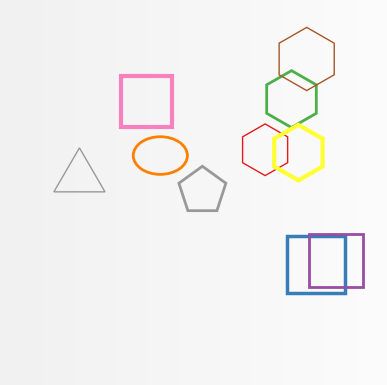[{"shape": "hexagon", "thickness": 1, "radius": 0.34, "center": [0.684, 0.611]}, {"shape": "square", "thickness": 2.5, "radius": 0.38, "center": [0.814, 0.313]}, {"shape": "hexagon", "thickness": 2, "radius": 0.37, "center": [0.752, 0.743]}, {"shape": "square", "thickness": 2, "radius": 0.35, "center": [0.866, 0.323]}, {"shape": "oval", "thickness": 2, "radius": 0.35, "center": [0.414, 0.596]}, {"shape": "hexagon", "thickness": 3, "radius": 0.36, "center": [0.77, 0.604]}, {"shape": "hexagon", "thickness": 1, "radius": 0.41, "center": [0.791, 0.847]}, {"shape": "square", "thickness": 3, "radius": 0.33, "center": [0.378, 0.736]}, {"shape": "pentagon", "thickness": 2, "radius": 0.32, "center": [0.522, 0.504]}, {"shape": "triangle", "thickness": 1, "radius": 0.38, "center": [0.205, 0.54]}]